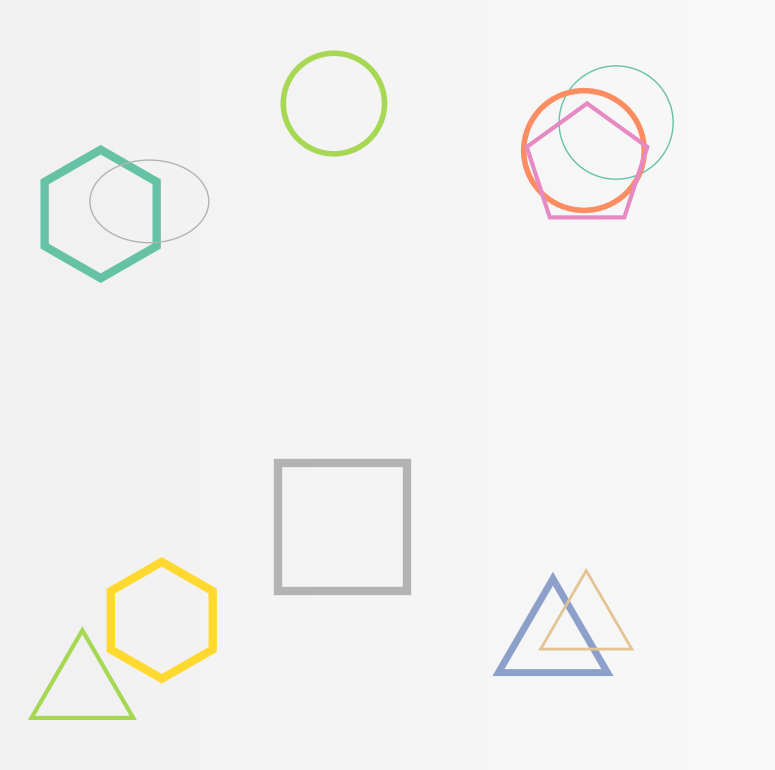[{"shape": "circle", "thickness": 0.5, "radius": 0.37, "center": [0.795, 0.841]}, {"shape": "hexagon", "thickness": 3, "radius": 0.42, "center": [0.13, 0.722]}, {"shape": "circle", "thickness": 2, "radius": 0.39, "center": [0.753, 0.805]}, {"shape": "triangle", "thickness": 2.5, "radius": 0.41, "center": [0.713, 0.167]}, {"shape": "pentagon", "thickness": 1.5, "radius": 0.41, "center": [0.757, 0.784]}, {"shape": "circle", "thickness": 2, "radius": 0.33, "center": [0.431, 0.866]}, {"shape": "triangle", "thickness": 1.5, "radius": 0.38, "center": [0.106, 0.106]}, {"shape": "hexagon", "thickness": 3, "radius": 0.38, "center": [0.209, 0.194]}, {"shape": "triangle", "thickness": 1, "radius": 0.34, "center": [0.756, 0.191]}, {"shape": "square", "thickness": 3, "radius": 0.42, "center": [0.442, 0.316]}, {"shape": "oval", "thickness": 0.5, "radius": 0.38, "center": [0.193, 0.738]}]